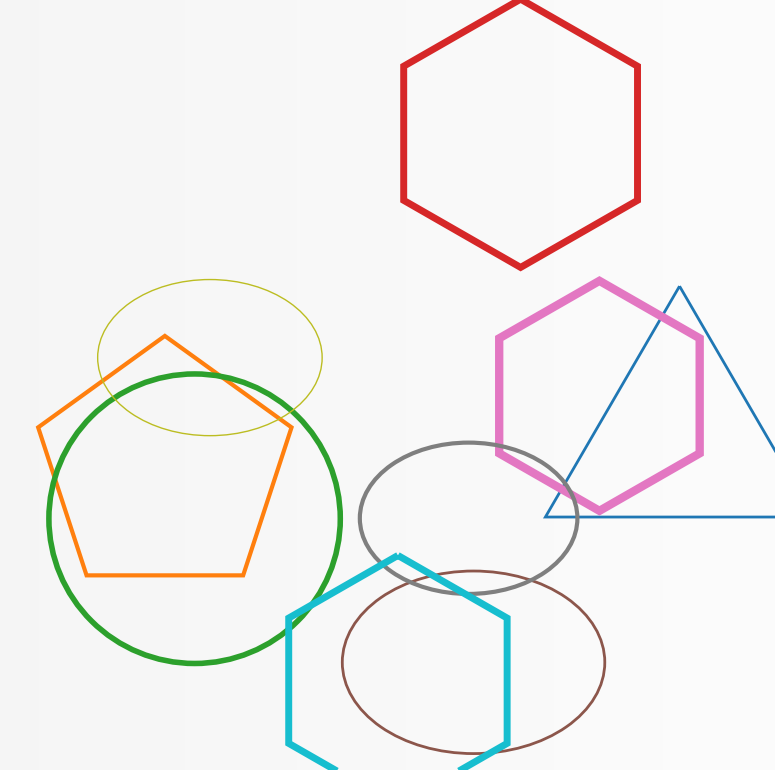[{"shape": "triangle", "thickness": 1, "radius": 1.0, "center": [0.877, 0.428]}, {"shape": "pentagon", "thickness": 1.5, "radius": 0.86, "center": [0.213, 0.392]}, {"shape": "circle", "thickness": 2, "radius": 0.94, "center": [0.251, 0.326]}, {"shape": "hexagon", "thickness": 2.5, "radius": 0.87, "center": [0.672, 0.827]}, {"shape": "oval", "thickness": 1, "radius": 0.85, "center": [0.611, 0.14]}, {"shape": "hexagon", "thickness": 3, "radius": 0.75, "center": [0.773, 0.486]}, {"shape": "oval", "thickness": 1.5, "radius": 0.7, "center": [0.605, 0.327]}, {"shape": "oval", "thickness": 0.5, "radius": 0.72, "center": [0.271, 0.536]}, {"shape": "hexagon", "thickness": 2.5, "radius": 0.81, "center": [0.513, 0.116]}]